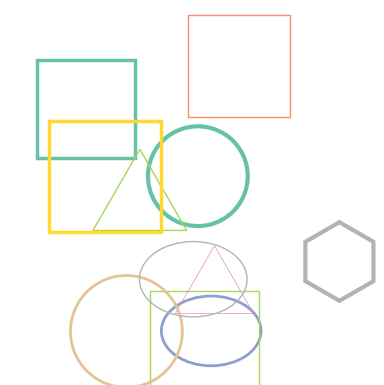[{"shape": "square", "thickness": 2.5, "radius": 0.64, "center": [0.223, 0.718]}, {"shape": "circle", "thickness": 3, "radius": 0.65, "center": [0.514, 0.542]}, {"shape": "square", "thickness": 1, "radius": 0.66, "center": [0.621, 0.828]}, {"shape": "oval", "thickness": 2, "radius": 0.65, "center": [0.549, 0.14]}, {"shape": "triangle", "thickness": 0.5, "radius": 0.59, "center": [0.557, 0.245]}, {"shape": "square", "thickness": 1, "radius": 0.71, "center": [0.531, 0.103]}, {"shape": "triangle", "thickness": 1, "radius": 0.7, "center": [0.363, 0.472]}, {"shape": "square", "thickness": 2.5, "radius": 0.72, "center": [0.273, 0.541]}, {"shape": "circle", "thickness": 2, "radius": 0.73, "center": [0.328, 0.139]}, {"shape": "oval", "thickness": 1, "radius": 0.7, "center": [0.502, 0.275]}, {"shape": "hexagon", "thickness": 3, "radius": 0.51, "center": [0.882, 0.321]}]